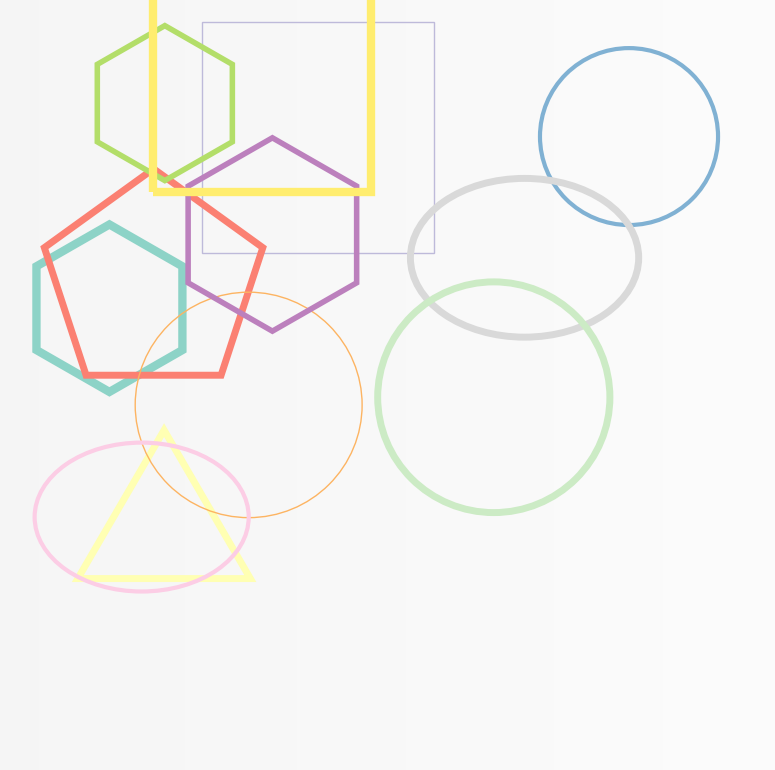[{"shape": "hexagon", "thickness": 3, "radius": 0.54, "center": [0.141, 0.6]}, {"shape": "triangle", "thickness": 2.5, "radius": 0.64, "center": [0.212, 0.313]}, {"shape": "square", "thickness": 0.5, "radius": 0.75, "center": [0.41, 0.822]}, {"shape": "pentagon", "thickness": 2.5, "radius": 0.74, "center": [0.198, 0.633]}, {"shape": "circle", "thickness": 1.5, "radius": 0.57, "center": [0.812, 0.823]}, {"shape": "circle", "thickness": 0.5, "radius": 0.73, "center": [0.321, 0.474]}, {"shape": "hexagon", "thickness": 2, "radius": 0.5, "center": [0.213, 0.866]}, {"shape": "oval", "thickness": 1.5, "radius": 0.69, "center": [0.183, 0.329]}, {"shape": "oval", "thickness": 2.5, "radius": 0.74, "center": [0.677, 0.665]}, {"shape": "hexagon", "thickness": 2, "radius": 0.63, "center": [0.351, 0.695]}, {"shape": "circle", "thickness": 2.5, "radius": 0.75, "center": [0.637, 0.484]}, {"shape": "square", "thickness": 3, "radius": 0.7, "center": [0.338, 0.892]}]